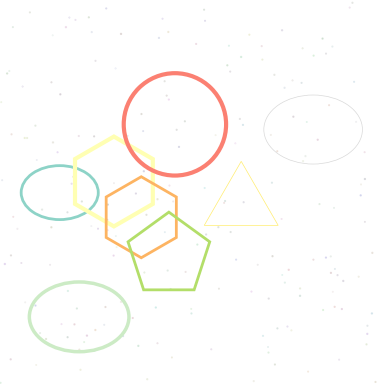[{"shape": "oval", "thickness": 2, "radius": 0.5, "center": [0.155, 0.5]}, {"shape": "hexagon", "thickness": 3, "radius": 0.58, "center": [0.296, 0.529]}, {"shape": "circle", "thickness": 3, "radius": 0.66, "center": [0.454, 0.677]}, {"shape": "hexagon", "thickness": 2, "radius": 0.53, "center": [0.367, 0.436]}, {"shape": "pentagon", "thickness": 2, "radius": 0.56, "center": [0.439, 0.337]}, {"shape": "oval", "thickness": 0.5, "radius": 0.64, "center": [0.813, 0.664]}, {"shape": "oval", "thickness": 2.5, "radius": 0.65, "center": [0.206, 0.177]}, {"shape": "triangle", "thickness": 0.5, "radius": 0.55, "center": [0.627, 0.47]}]